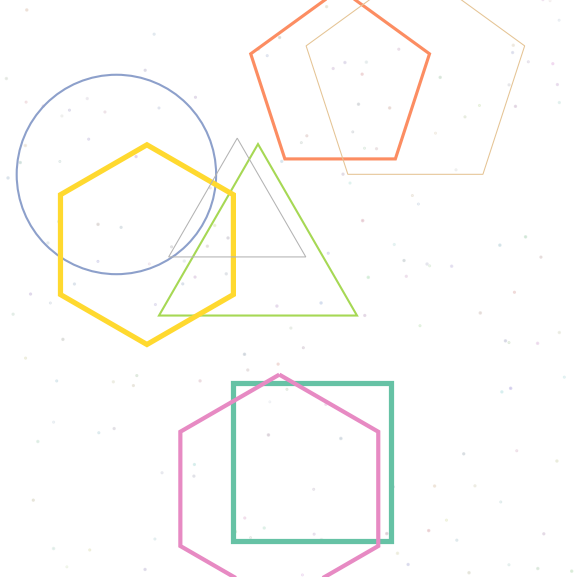[{"shape": "square", "thickness": 2.5, "radius": 0.68, "center": [0.54, 0.199]}, {"shape": "pentagon", "thickness": 1.5, "radius": 0.81, "center": [0.589, 0.856]}, {"shape": "circle", "thickness": 1, "radius": 0.86, "center": [0.202, 0.697]}, {"shape": "hexagon", "thickness": 2, "radius": 0.99, "center": [0.484, 0.153]}, {"shape": "triangle", "thickness": 1, "radius": 0.99, "center": [0.447, 0.552]}, {"shape": "hexagon", "thickness": 2.5, "radius": 0.86, "center": [0.254, 0.576]}, {"shape": "pentagon", "thickness": 0.5, "radius": 0.99, "center": [0.719, 0.858]}, {"shape": "triangle", "thickness": 0.5, "radius": 0.69, "center": [0.411, 0.623]}]